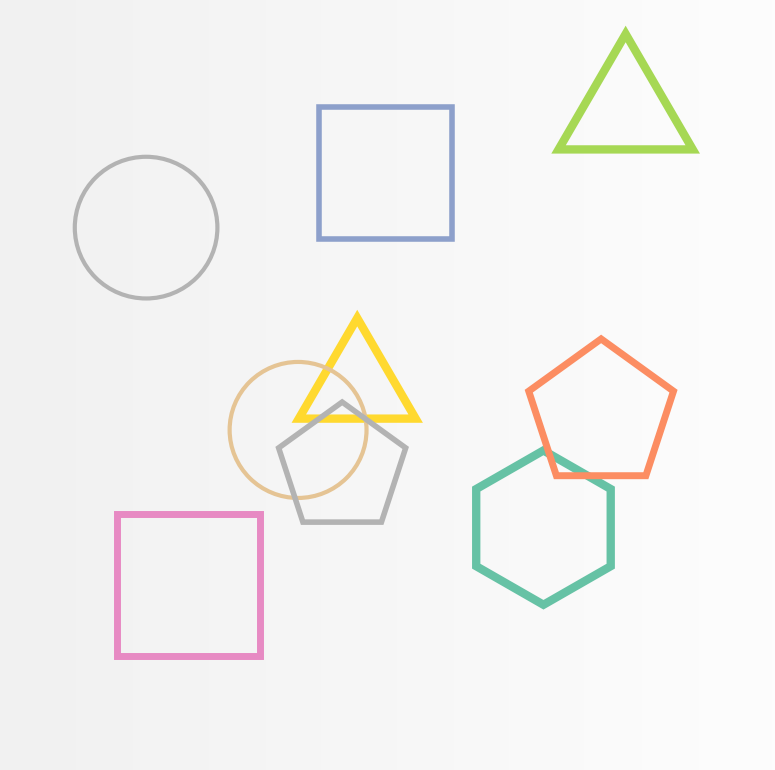[{"shape": "hexagon", "thickness": 3, "radius": 0.5, "center": [0.701, 0.315]}, {"shape": "pentagon", "thickness": 2.5, "radius": 0.49, "center": [0.776, 0.462]}, {"shape": "square", "thickness": 2, "radius": 0.43, "center": [0.497, 0.776]}, {"shape": "square", "thickness": 2.5, "radius": 0.46, "center": [0.244, 0.24]}, {"shape": "triangle", "thickness": 3, "radius": 0.5, "center": [0.807, 0.856]}, {"shape": "triangle", "thickness": 3, "radius": 0.44, "center": [0.461, 0.5]}, {"shape": "circle", "thickness": 1.5, "radius": 0.44, "center": [0.385, 0.442]}, {"shape": "pentagon", "thickness": 2, "radius": 0.43, "center": [0.442, 0.392]}, {"shape": "circle", "thickness": 1.5, "radius": 0.46, "center": [0.189, 0.704]}]